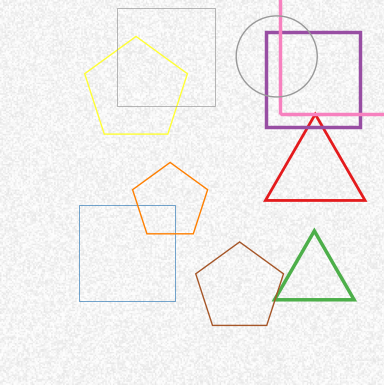[{"shape": "triangle", "thickness": 2, "radius": 0.75, "center": [0.819, 0.554]}, {"shape": "square", "thickness": 0.5, "radius": 0.62, "center": [0.33, 0.344]}, {"shape": "triangle", "thickness": 2.5, "radius": 0.6, "center": [0.816, 0.281]}, {"shape": "square", "thickness": 2.5, "radius": 0.62, "center": [0.813, 0.794]}, {"shape": "pentagon", "thickness": 1, "radius": 0.51, "center": [0.442, 0.476]}, {"shape": "pentagon", "thickness": 1, "radius": 0.7, "center": [0.353, 0.765]}, {"shape": "pentagon", "thickness": 1, "radius": 0.6, "center": [0.622, 0.252]}, {"shape": "square", "thickness": 2.5, "radius": 0.75, "center": [0.877, 0.854]}, {"shape": "square", "thickness": 0.5, "radius": 0.64, "center": [0.431, 0.851]}, {"shape": "circle", "thickness": 1, "radius": 0.53, "center": [0.719, 0.853]}]